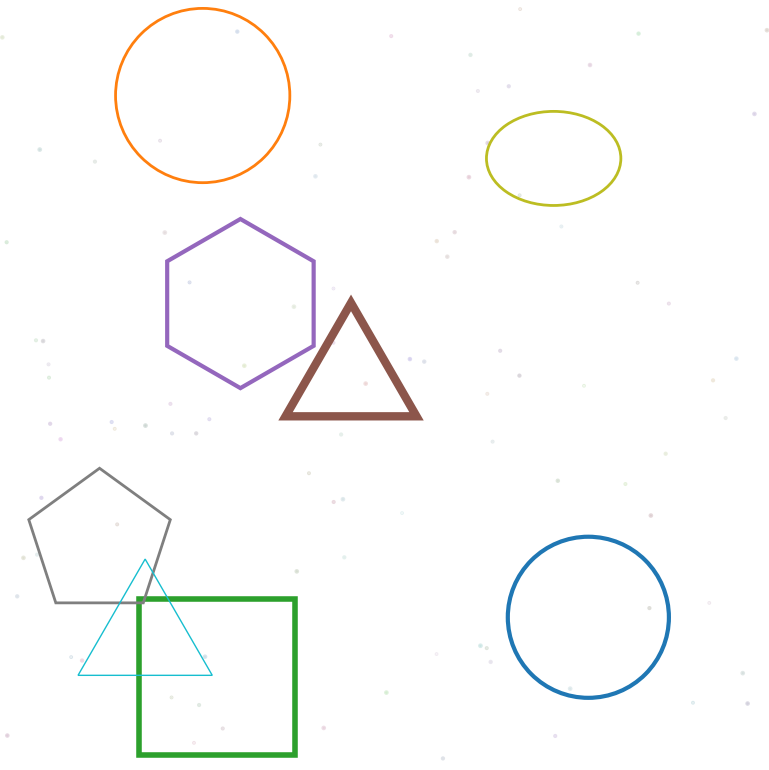[{"shape": "circle", "thickness": 1.5, "radius": 0.52, "center": [0.764, 0.198]}, {"shape": "circle", "thickness": 1, "radius": 0.57, "center": [0.263, 0.876]}, {"shape": "square", "thickness": 2, "radius": 0.51, "center": [0.282, 0.121]}, {"shape": "hexagon", "thickness": 1.5, "radius": 0.55, "center": [0.312, 0.606]}, {"shape": "triangle", "thickness": 3, "radius": 0.49, "center": [0.456, 0.508]}, {"shape": "pentagon", "thickness": 1, "radius": 0.48, "center": [0.129, 0.295]}, {"shape": "oval", "thickness": 1, "radius": 0.44, "center": [0.719, 0.794]}, {"shape": "triangle", "thickness": 0.5, "radius": 0.5, "center": [0.189, 0.173]}]